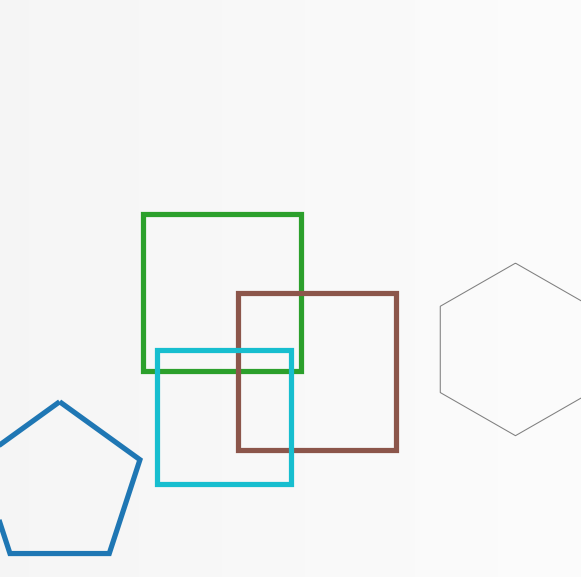[{"shape": "pentagon", "thickness": 2.5, "radius": 0.73, "center": [0.103, 0.158]}, {"shape": "square", "thickness": 2.5, "radius": 0.68, "center": [0.382, 0.493]}, {"shape": "square", "thickness": 2.5, "radius": 0.68, "center": [0.545, 0.356]}, {"shape": "hexagon", "thickness": 0.5, "radius": 0.75, "center": [0.887, 0.394]}, {"shape": "square", "thickness": 2.5, "radius": 0.58, "center": [0.385, 0.277]}]